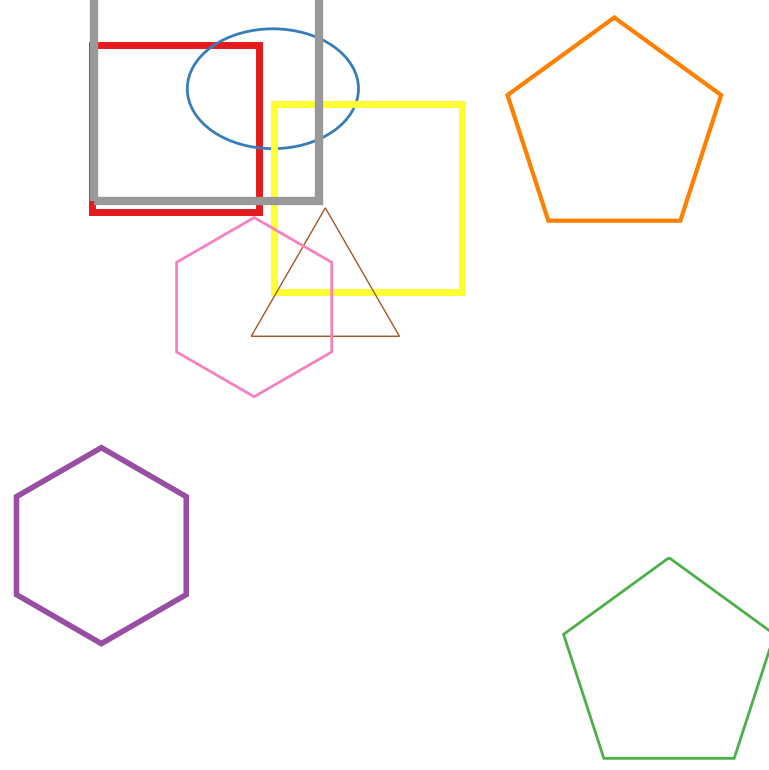[{"shape": "square", "thickness": 2.5, "radius": 0.54, "center": [0.228, 0.833]}, {"shape": "oval", "thickness": 1, "radius": 0.56, "center": [0.354, 0.885]}, {"shape": "pentagon", "thickness": 1, "radius": 0.72, "center": [0.869, 0.132]}, {"shape": "hexagon", "thickness": 2, "radius": 0.64, "center": [0.132, 0.291]}, {"shape": "pentagon", "thickness": 1.5, "radius": 0.73, "center": [0.798, 0.831]}, {"shape": "square", "thickness": 2.5, "radius": 0.61, "center": [0.478, 0.743]}, {"shape": "triangle", "thickness": 0.5, "radius": 0.56, "center": [0.423, 0.619]}, {"shape": "hexagon", "thickness": 1, "radius": 0.58, "center": [0.33, 0.601]}, {"shape": "square", "thickness": 3, "radius": 0.73, "center": [0.268, 0.886]}]